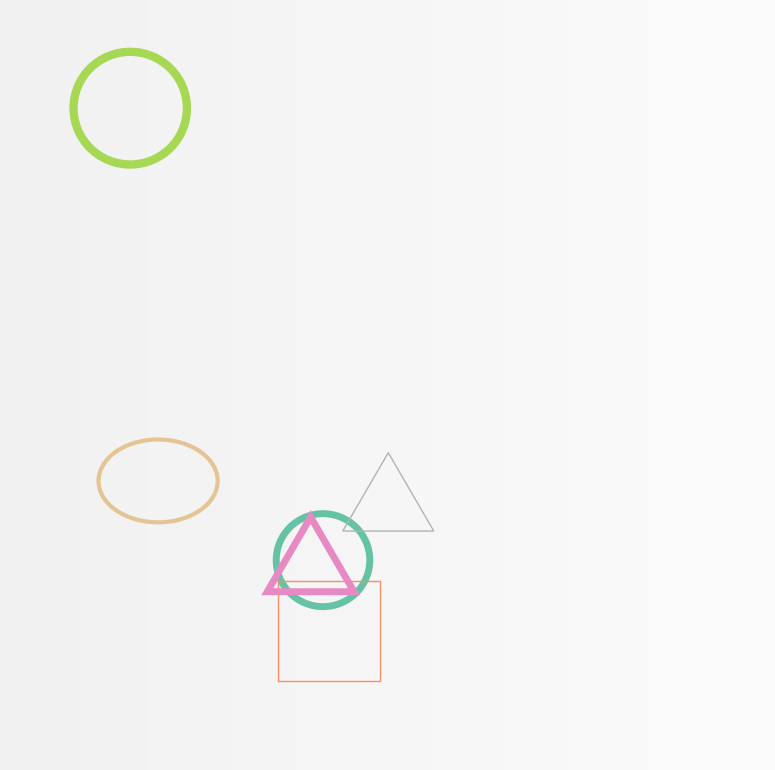[{"shape": "circle", "thickness": 2.5, "radius": 0.3, "center": [0.417, 0.273]}, {"shape": "square", "thickness": 0.5, "radius": 0.33, "center": [0.424, 0.181]}, {"shape": "triangle", "thickness": 2.5, "radius": 0.32, "center": [0.401, 0.264]}, {"shape": "circle", "thickness": 3, "radius": 0.37, "center": [0.168, 0.86]}, {"shape": "oval", "thickness": 1.5, "radius": 0.38, "center": [0.204, 0.375]}, {"shape": "triangle", "thickness": 0.5, "radius": 0.34, "center": [0.501, 0.344]}]